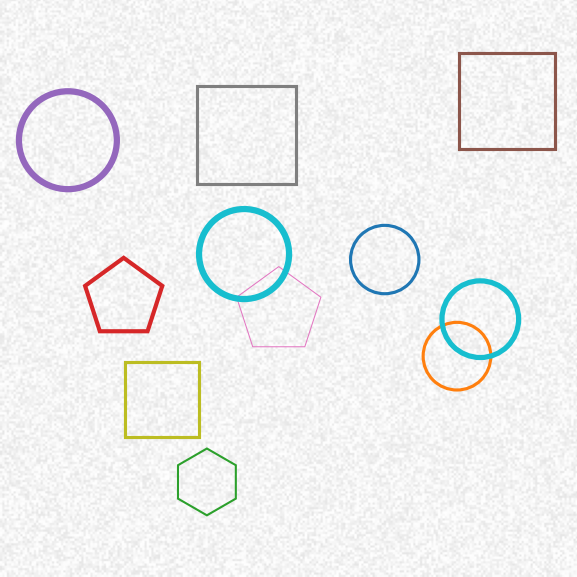[{"shape": "circle", "thickness": 1.5, "radius": 0.3, "center": [0.666, 0.55]}, {"shape": "circle", "thickness": 1.5, "radius": 0.29, "center": [0.791, 0.382]}, {"shape": "hexagon", "thickness": 1, "radius": 0.29, "center": [0.358, 0.165]}, {"shape": "pentagon", "thickness": 2, "radius": 0.35, "center": [0.214, 0.482]}, {"shape": "circle", "thickness": 3, "radius": 0.42, "center": [0.118, 0.756]}, {"shape": "square", "thickness": 1.5, "radius": 0.42, "center": [0.878, 0.824]}, {"shape": "pentagon", "thickness": 0.5, "radius": 0.38, "center": [0.483, 0.461]}, {"shape": "square", "thickness": 1.5, "radius": 0.43, "center": [0.426, 0.765]}, {"shape": "square", "thickness": 1.5, "radius": 0.32, "center": [0.281, 0.308]}, {"shape": "circle", "thickness": 2.5, "radius": 0.33, "center": [0.832, 0.446]}, {"shape": "circle", "thickness": 3, "radius": 0.39, "center": [0.423, 0.559]}]